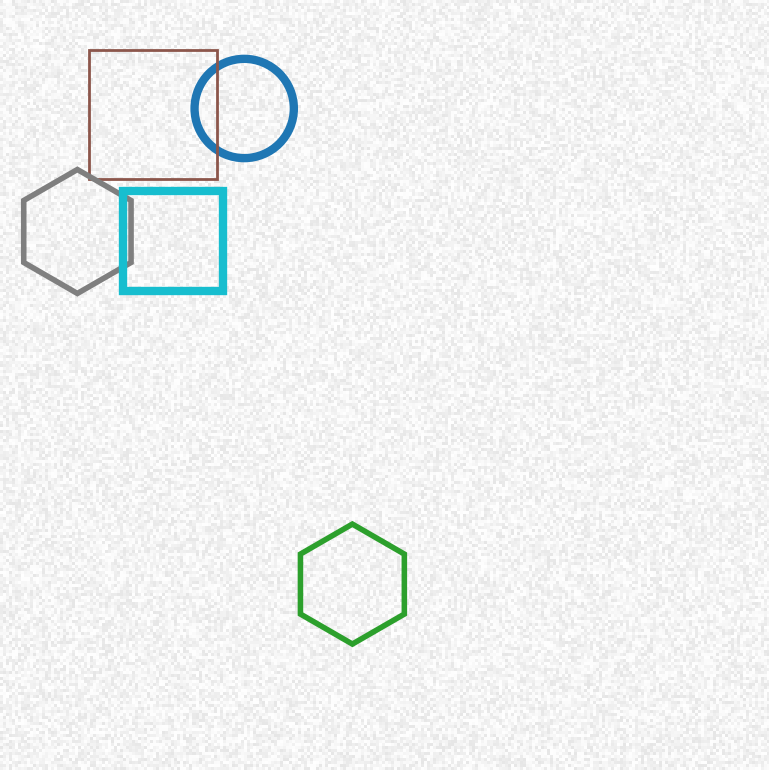[{"shape": "circle", "thickness": 3, "radius": 0.32, "center": [0.317, 0.859]}, {"shape": "hexagon", "thickness": 2, "radius": 0.39, "center": [0.458, 0.241]}, {"shape": "square", "thickness": 1, "radius": 0.42, "center": [0.199, 0.851]}, {"shape": "hexagon", "thickness": 2, "radius": 0.4, "center": [0.101, 0.699]}, {"shape": "square", "thickness": 3, "radius": 0.33, "center": [0.224, 0.687]}]